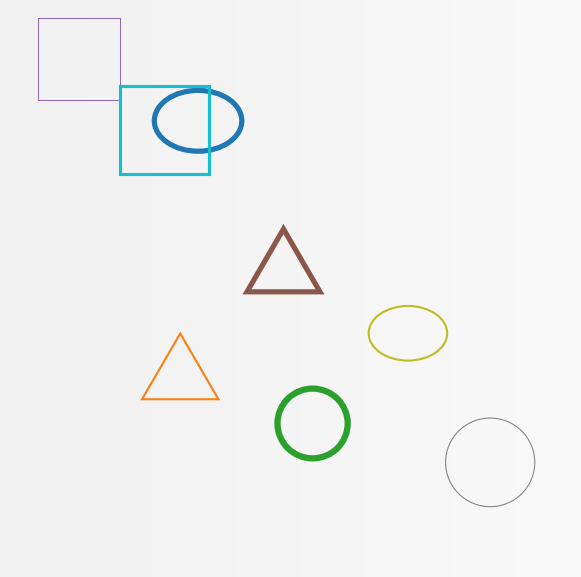[{"shape": "oval", "thickness": 2.5, "radius": 0.38, "center": [0.341, 0.79]}, {"shape": "triangle", "thickness": 1, "radius": 0.38, "center": [0.31, 0.346]}, {"shape": "circle", "thickness": 3, "radius": 0.3, "center": [0.538, 0.266]}, {"shape": "square", "thickness": 0.5, "radius": 0.36, "center": [0.136, 0.898]}, {"shape": "triangle", "thickness": 2.5, "radius": 0.36, "center": [0.488, 0.53]}, {"shape": "circle", "thickness": 0.5, "radius": 0.38, "center": [0.843, 0.198]}, {"shape": "oval", "thickness": 1, "radius": 0.34, "center": [0.702, 0.422]}, {"shape": "square", "thickness": 1.5, "radius": 0.38, "center": [0.283, 0.774]}]